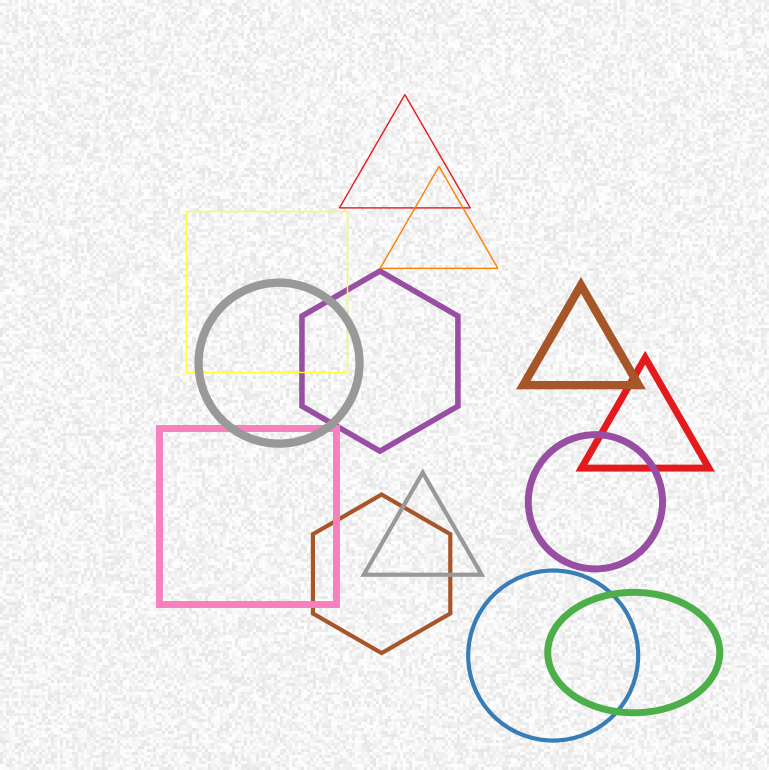[{"shape": "triangle", "thickness": 0.5, "radius": 0.49, "center": [0.526, 0.779]}, {"shape": "triangle", "thickness": 2.5, "radius": 0.48, "center": [0.838, 0.44]}, {"shape": "circle", "thickness": 1.5, "radius": 0.55, "center": [0.718, 0.149]}, {"shape": "oval", "thickness": 2.5, "radius": 0.56, "center": [0.823, 0.153]}, {"shape": "hexagon", "thickness": 2, "radius": 0.58, "center": [0.493, 0.531]}, {"shape": "circle", "thickness": 2.5, "radius": 0.44, "center": [0.773, 0.348]}, {"shape": "triangle", "thickness": 0.5, "radius": 0.44, "center": [0.57, 0.696]}, {"shape": "square", "thickness": 0.5, "radius": 0.52, "center": [0.346, 0.621]}, {"shape": "triangle", "thickness": 3, "radius": 0.43, "center": [0.754, 0.543]}, {"shape": "hexagon", "thickness": 1.5, "radius": 0.51, "center": [0.496, 0.255]}, {"shape": "square", "thickness": 2.5, "radius": 0.57, "center": [0.321, 0.33]}, {"shape": "circle", "thickness": 3, "radius": 0.52, "center": [0.362, 0.528]}, {"shape": "triangle", "thickness": 1.5, "radius": 0.44, "center": [0.549, 0.298]}]